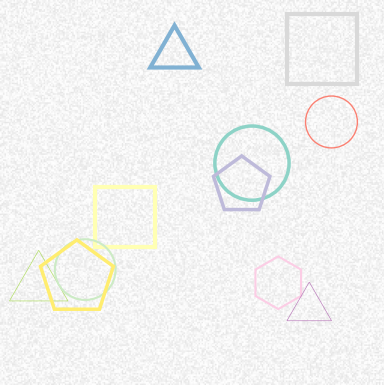[{"shape": "circle", "thickness": 2.5, "radius": 0.48, "center": [0.654, 0.576]}, {"shape": "square", "thickness": 3, "radius": 0.39, "center": [0.325, 0.437]}, {"shape": "pentagon", "thickness": 2.5, "radius": 0.39, "center": [0.628, 0.518]}, {"shape": "circle", "thickness": 1, "radius": 0.34, "center": [0.861, 0.683]}, {"shape": "triangle", "thickness": 3, "radius": 0.36, "center": [0.453, 0.861]}, {"shape": "triangle", "thickness": 0.5, "radius": 0.44, "center": [0.101, 0.262]}, {"shape": "hexagon", "thickness": 1.5, "radius": 0.34, "center": [0.723, 0.266]}, {"shape": "square", "thickness": 3, "radius": 0.46, "center": [0.837, 0.874]}, {"shape": "triangle", "thickness": 0.5, "radius": 0.33, "center": [0.803, 0.2]}, {"shape": "circle", "thickness": 1.5, "radius": 0.39, "center": [0.221, 0.3]}, {"shape": "pentagon", "thickness": 2.5, "radius": 0.5, "center": [0.2, 0.277]}]